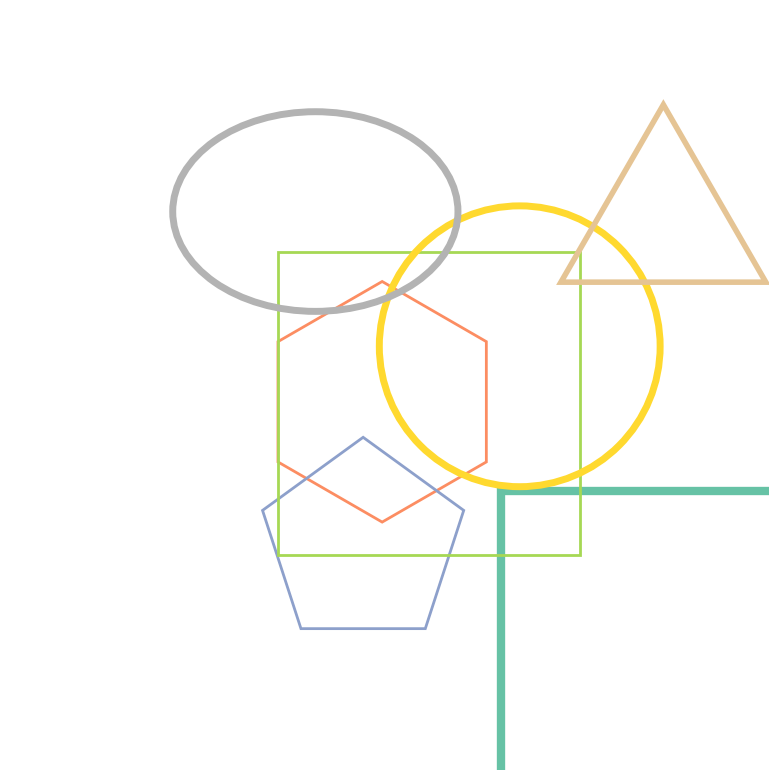[{"shape": "square", "thickness": 3, "radius": 0.98, "center": [0.847, 0.167]}, {"shape": "hexagon", "thickness": 1, "radius": 0.78, "center": [0.496, 0.478]}, {"shape": "pentagon", "thickness": 1, "radius": 0.69, "center": [0.472, 0.295]}, {"shape": "square", "thickness": 1, "radius": 0.98, "center": [0.557, 0.476]}, {"shape": "circle", "thickness": 2.5, "radius": 0.91, "center": [0.675, 0.55]}, {"shape": "triangle", "thickness": 2, "radius": 0.77, "center": [0.862, 0.71]}, {"shape": "oval", "thickness": 2.5, "radius": 0.93, "center": [0.41, 0.725]}]